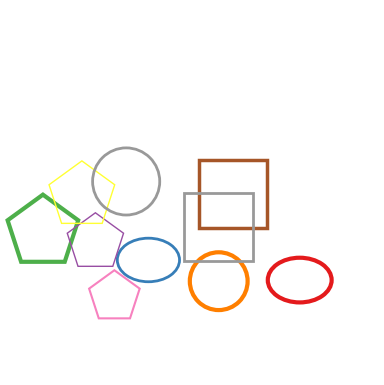[{"shape": "oval", "thickness": 3, "radius": 0.41, "center": [0.778, 0.273]}, {"shape": "oval", "thickness": 2, "radius": 0.4, "center": [0.386, 0.325]}, {"shape": "pentagon", "thickness": 3, "radius": 0.48, "center": [0.111, 0.398]}, {"shape": "pentagon", "thickness": 1, "radius": 0.38, "center": [0.248, 0.37]}, {"shape": "circle", "thickness": 3, "radius": 0.38, "center": [0.568, 0.27]}, {"shape": "pentagon", "thickness": 1, "radius": 0.45, "center": [0.213, 0.492]}, {"shape": "square", "thickness": 2.5, "radius": 0.44, "center": [0.606, 0.496]}, {"shape": "pentagon", "thickness": 1.5, "radius": 0.35, "center": [0.297, 0.229]}, {"shape": "circle", "thickness": 2, "radius": 0.44, "center": [0.328, 0.529]}, {"shape": "square", "thickness": 2, "radius": 0.45, "center": [0.567, 0.41]}]